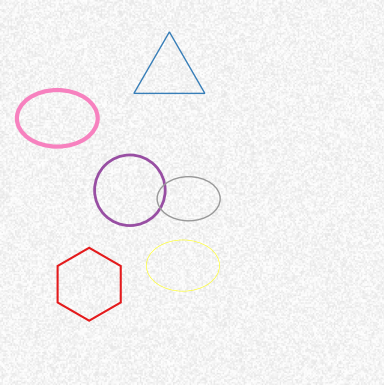[{"shape": "hexagon", "thickness": 1.5, "radius": 0.47, "center": [0.232, 0.262]}, {"shape": "triangle", "thickness": 1, "radius": 0.53, "center": [0.44, 0.811]}, {"shape": "circle", "thickness": 2, "radius": 0.46, "center": [0.337, 0.506]}, {"shape": "oval", "thickness": 0.5, "radius": 0.48, "center": [0.475, 0.31]}, {"shape": "oval", "thickness": 3, "radius": 0.52, "center": [0.149, 0.693]}, {"shape": "oval", "thickness": 1, "radius": 0.41, "center": [0.49, 0.484]}]